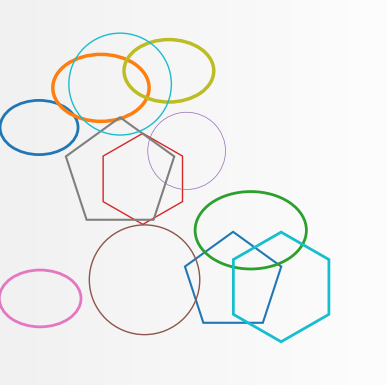[{"shape": "oval", "thickness": 2, "radius": 0.5, "center": [0.101, 0.669]}, {"shape": "pentagon", "thickness": 1.5, "radius": 0.65, "center": [0.602, 0.267]}, {"shape": "oval", "thickness": 2.5, "radius": 0.62, "center": [0.261, 0.772]}, {"shape": "oval", "thickness": 2, "radius": 0.72, "center": [0.647, 0.402]}, {"shape": "hexagon", "thickness": 1, "radius": 0.59, "center": [0.369, 0.535]}, {"shape": "circle", "thickness": 0.5, "radius": 0.5, "center": [0.482, 0.608]}, {"shape": "circle", "thickness": 1, "radius": 0.71, "center": [0.373, 0.273]}, {"shape": "oval", "thickness": 2, "radius": 0.53, "center": [0.104, 0.225]}, {"shape": "pentagon", "thickness": 1.5, "radius": 0.74, "center": [0.31, 0.548]}, {"shape": "oval", "thickness": 2.5, "radius": 0.58, "center": [0.436, 0.816]}, {"shape": "circle", "thickness": 1, "radius": 0.66, "center": [0.31, 0.782]}, {"shape": "hexagon", "thickness": 2, "radius": 0.71, "center": [0.726, 0.255]}]